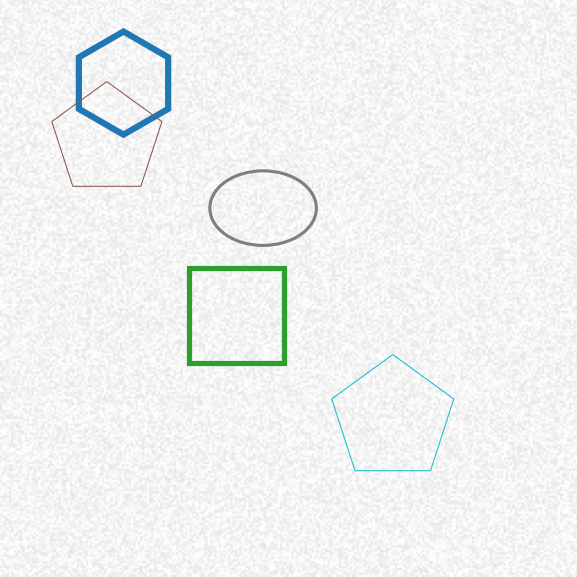[{"shape": "hexagon", "thickness": 3, "radius": 0.45, "center": [0.214, 0.855]}, {"shape": "square", "thickness": 2.5, "radius": 0.41, "center": [0.41, 0.453]}, {"shape": "pentagon", "thickness": 0.5, "radius": 0.5, "center": [0.185, 0.758]}, {"shape": "oval", "thickness": 1.5, "radius": 0.46, "center": [0.456, 0.639]}, {"shape": "pentagon", "thickness": 0.5, "radius": 0.56, "center": [0.68, 0.274]}]